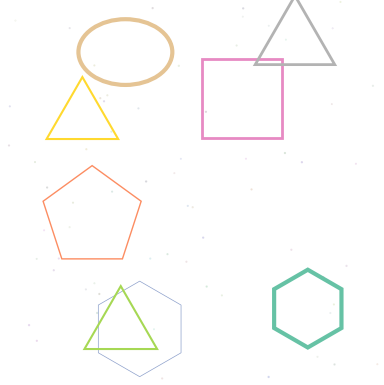[{"shape": "hexagon", "thickness": 3, "radius": 0.5, "center": [0.799, 0.198]}, {"shape": "pentagon", "thickness": 1, "radius": 0.67, "center": [0.239, 0.436]}, {"shape": "hexagon", "thickness": 0.5, "radius": 0.62, "center": [0.363, 0.146]}, {"shape": "square", "thickness": 2, "radius": 0.52, "center": [0.629, 0.744]}, {"shape": "triangle", "thickness": 1.5, "radius": 0.54, "center": [0.314, 0.148]}, {"shape": "triangle", "thickness": 1.5, "radius": 0.54, "center": [0.214, 0.693]}, {"shape": "oval", "thickness": 3, "radius": 0.61, "center": [0.326, 0.865]}, {"shape": "triangle", "thickness": 2, "radius": 0.6, "center": [0.766, 0.892]}]